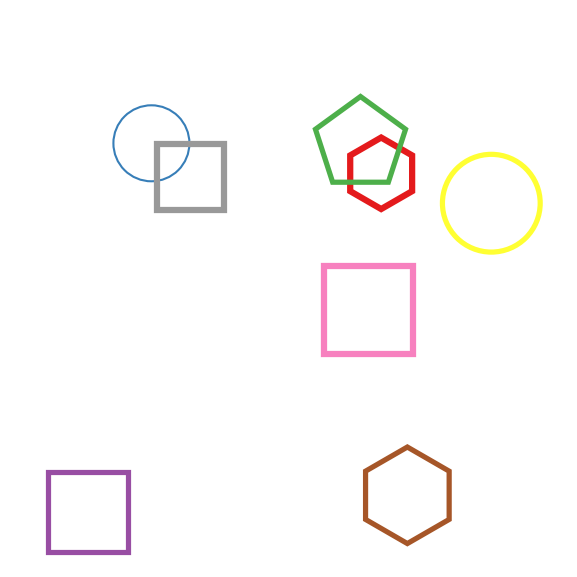[{"shape": "hexagon", "thickness": 3, "radius": 0.31, "center": [0.66, 0.699]}, {"shape": "circle", "thickness": 1, "radius": 0.33, "center": [0.262, 0.751]}, {"shape": "pentagon", "thickness": 2.5, "radius": 0.41, "center": [0.624, 0.75]}, {"shape": "square", "thickness": 2.5, "radius": 0.35, "center": [0.152, 0.113]}, {"shape": "circle", "thickness": 2.5, "radius": 0.42, "center": [0.851, 0.647]}, {"shape": "hexagon", "thickness": 2.5, "radius": 0.42, "center": [0.705, 0.141]}, {"shape": "square", "thickness": 3, "radius": 0.38, "center": [0.638, 0.462]}, {"shape": "square", "thickness": 3, "radius": 0.29, "center": [0.33, 0.692]}]